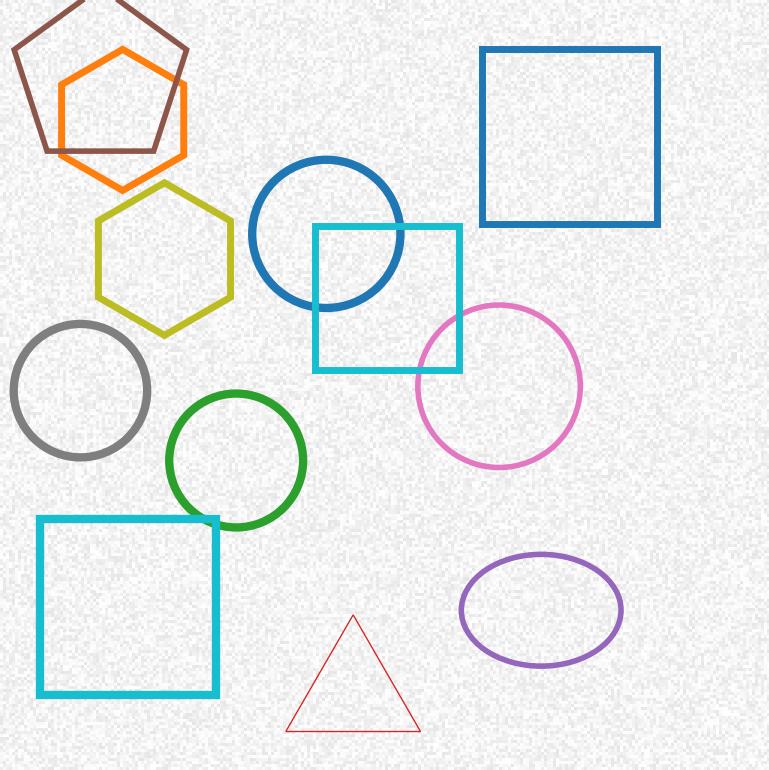[{"shape": "square", "thickness": 2.5, "radius": 0.57, "center": [0.739, 0.822]}, {"shape": "circle", "thickness": 3, "radius": 0.48, "center": [0.424, 0.696]}, {"shape": "hexagon", "thickness": 2.5, "radius": 0.46, "center": [0.159, 0.844]}, {"shape": "circle", "thickness": 3, "radius": 0.43, "center": [0.307, 0.402]}, {"shape": "triangle", "thickness": 0.5, "radius": 0.5, "center": [0.459, 0.1]}, {"shape": "oval", "thickness": 2, "radius": 0.52, "center": [0.703, 0.207]}, {"shape": "pentagon", "thickness": 2, "radius": 0.59, "center": [0.13, 0.899]}, {"shape": "circle", "thickness": 2, "radius": 0.53, "center": [0.648, 0.498]}, {"shape": "circle", "thickness": 3, "radius": 0.43, "center": [0.104, 0.493]}, {"shape": "hexagon", "thickness": 2.5, "radius": 0.5, "center": [0.214, 0.664]}, {"shape": "square", "thickness": 3, "radius": 0.57, "center": [0.166, 0.212]}, {"shape": "square", "thickness": 2.5, "radius": 0.47, "center": [0.503, 0.613]}]